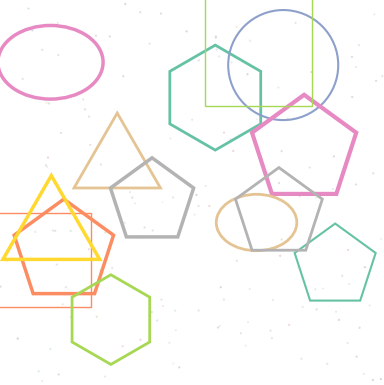[{"shape": "hexagon", "thickness": 2, "radius": 0.68, "center": [0.559, 0.746]}, {"shape": "pentagon", "thickness": 1.5, "radius": 0.55, "center": [0.871, 0.309]}, {"shape": "square", "thickness": 1, "radius": 0.61, "center": [0.115, 0.324]}, {"shape": "pentagon", "thickness": 2.5, "radius": 0.68, "center": [0.166, 0.347]}, {"shape": "circle", "thickness": 1.5, "radius": 0.71, "center": [0.736, 0.831]}, {"shape": "oval", "thickness": 2.5, "radius": 0.68, "center": [0.131, 0.838]}, {"shape": "pentagon", "thickness": 3, "radius": 0.71, "center": [0.79, 0.611]}, {"shape": "square", "thickness": 1, "radius": 0.7, "center": [0.672, 0.864]}, {"shape": "hexagon", "thickness": 2, "radius": 0.58, "center": [0.288, 0.17]}, {"shape": "triangle", "thickness": 2.5, "radius": 0.73, "center": [0.133, 0.399]}, {"shape": "triangle", "thickness": 2, "radius": 0.65, "center": [0.304, 0.577]}, {"shape": "oval", "thickness": 2, "radius": 0.52, "center": [0.666, 0.422]}, {"shape": "pentagon", "thickness": 2, "radius": 0.59, "center": [0.724, 0.446]}, {"shape": "pentagon", "thickness": 2.5, "radius": 0.57, "center": [0.395, 0.477]}]